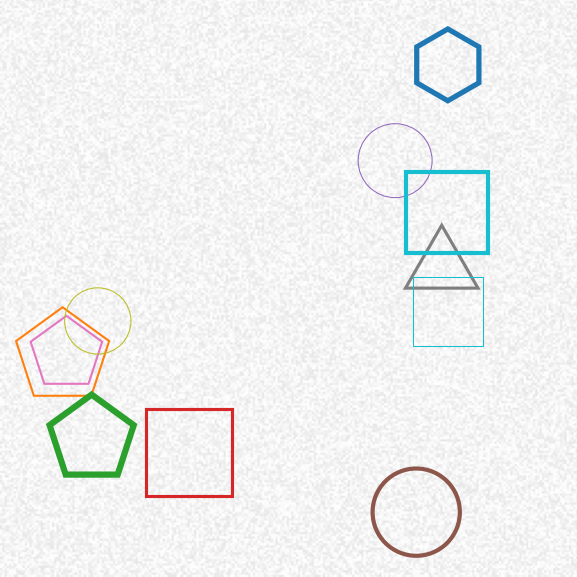[{"shape": "hexagon", "thickness": 2.5, "radius": 0.31, "center": [0.775, 0.887]}, {"shape": "pentagon", "thickness": 1, "radius": 0.42, "center": [0.108, 0.382]}, {"shape": "pentagon", "thickness": 3, "radius": 0.38, "center": [0.159, 0.239]}, {"shape": "square", "thickness": 1.5, "radius": 0.38, "center": [0.328, 0.216]}, {"shape": "circle", "thickness": 0.5, "radius": 0.32, "center": [0.684, 0.721]}, {"shape": "circle", "thickness": 2, "radius": 0.38, "center": [0.721, 0.112]}, {"shape": "pentagon", "thickness": 1, "radius": 0.33, "center": [0.115, 0.387]}, {"shape": "triangle", "thickness": 1.5, "radius": 0.36, "center": [0.765, 0.536]}, {"shape": "circle", "thickness": 0.5, "radius": 0.29, "center": [0.169, 0.443]}, {"shape": "square", "thickness": 2, "radius": 0.35, "center": [0.774, 0.631]}, {"shape": "square", "thickness": 0.5, "radius": 0.3, "center": [0.776, 0.46]}]